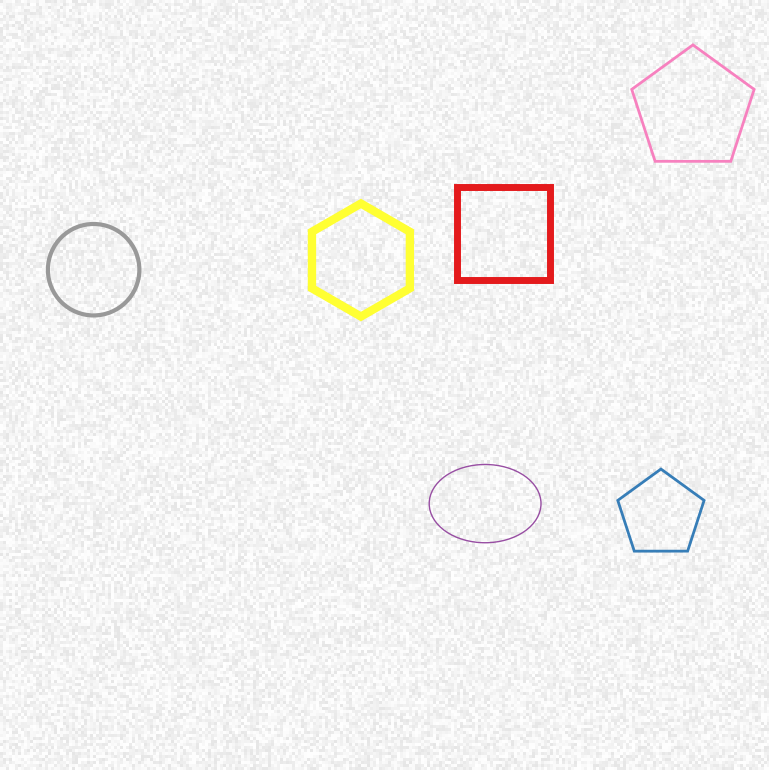[{"shape": "square", "thickness": 2.5, "radius": 0.3, "center": [0.654, 0.697]}, {"shape": "pentagon", "thickness": 1, "radius": 0.29, "center": [0.858, 0.332]}, {"shape": "oval", "thickness": 0.5, "radius": 0.36, "center": [0.63, 0.346]}, {"shape": "hexagon", "thickness": 3, "radius": 0.37, "center": [0.469, 0.662]}, {"shape": "pentagon", "thickness": 1, "radius": 0.42, "center": [0.9, 0.858]}, {"shape": "circle", "thickness": 1.5, "radius": 0.3, "center": [0.122, 0.65]}]